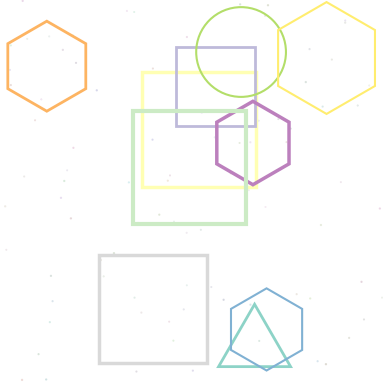[{"shape": "triangle", "thickness": 2, "radius": 0.54, "center": [0.661, 0.102]}, {"shape": "square", "thickness": 2.5, "radius": 0.74, "center": [0.517, 0.664]}, {"shape": "square", "thickness": 2, "radius": 0.51, "center": [0.56, 0.776]}, {"shape": "hexagon", "thickness": 1.5, "radius": 0.53, "center": [0.692, 0.144]}, {"shape": "hexagon", "thickness": 2, "radius": 0.58, "center": [0.122, 0.828]}, {"shape": "circle", "thickness": 1.5, "radius": 0.58, "center": [0.626, 0.865]}, {"shape": "square", "thickness": 2.5, "radius": 0.7, "center": [0.397, 0.196]}, {"shape": "hexagon", "thickness": 2.5, "radius": 0.54, "center": [0.657, 0.629]}, {"shape": "square", "thickness": 3, "radius": 0.73, "center": [0.492, 0.565]}, {"shape": "hexagon", "thickness": 1.5, "radius": 0.73, "center": [0.848, 0.849]}]